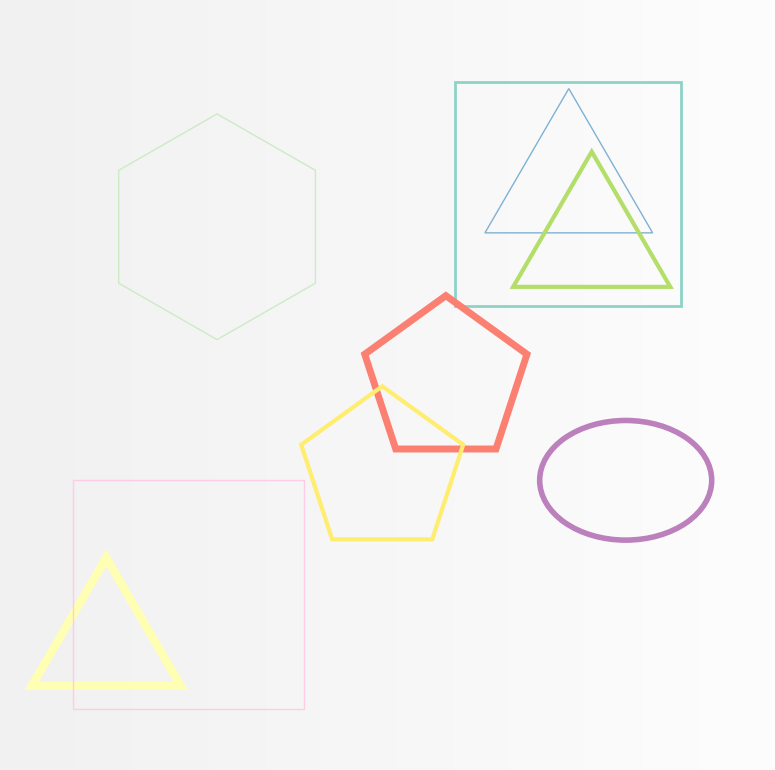[{"shape": "square", "thickness": 1, "radius": 0.73, "center": [0.733, 0.748]}, {"shape": "triangle", "thickness": 3, "radius": 0.55, "center": [0.137, 0.165]}, {"shape": "pentagon", "thickness": 2.5, "radius": 0.55, "center": [0.575, 0.506]}, {"shape": "triangle", "thickness": 0.5, "radius": 0.62, "center": [0.734, 0.76]}, {"shape": "triangle", "thickness": 1.5, "radius": 0.59, "center": [0.764, 0.686]}, {"shape": "square", "thickness": 0.5, "radius": 0.74, "center": [0.243, 0.228]}, {"shape": "oval", "thickness": 2, "radius": 0.55, "center": [0.807, 0.376]}, {"shape": "hexagon", "thickness": 0.5, "radius": 0.73, "center": [0.28, 0.706]}, {"shape": "pentagon", "thickness": 1.5, "radius": 0.55, "center": [0.493, 0.388]}]